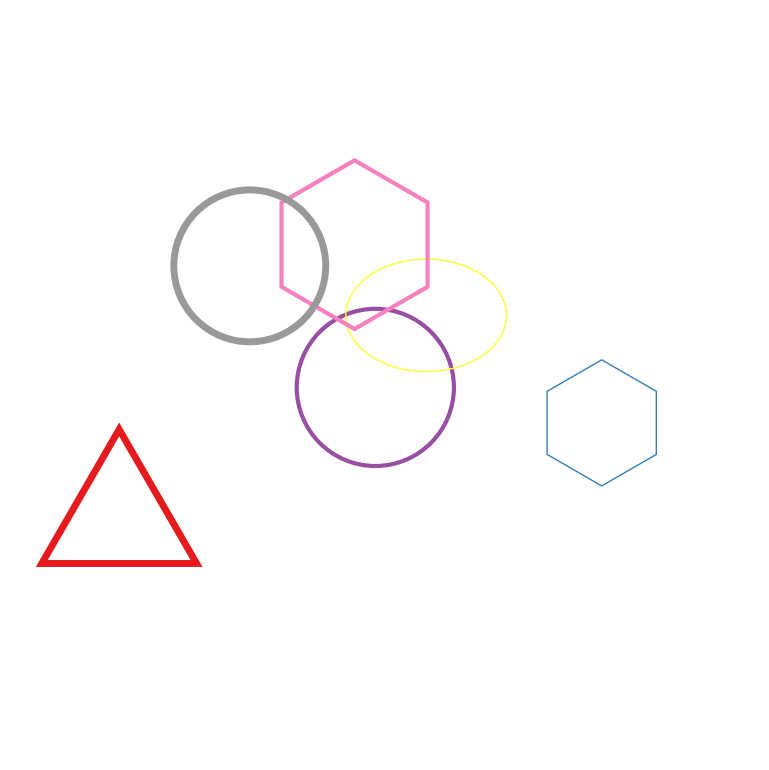[{"shape": "triangle", "thickness": 2.5, "radius": 0.58, "center": [0.155, 0.326]}, {"shape": "hexagon", "thickness": 0.5, "radius": 0.41, "center": [0.781, 0.451]}, {"shape": "circle", "thickness": 1.5, "radius": 0.51, "center": [0.487, 0.497]}, {"shape": "oval", "thickness": 0.5, "radius": 0.52, "center": [0.554, 0.59]}, {"shape": "hexagon", "thickness": 1.5, "radius": 0.55, "center": [0.46, 0.682]}, {"shape": "circle", "thickness": 2.5, "radius": 0.49, "center": [0.324, 0.655]}]